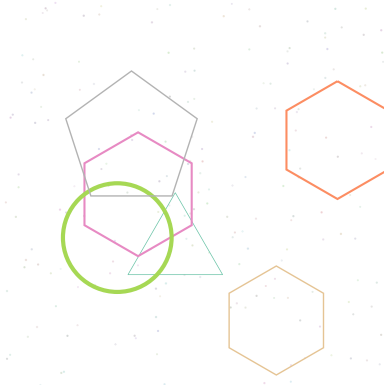[{"shape": "triangle", "thickness": 0.5, "radius": 0.71, "center": [0.455, 0.358]}, {"shape": "hexagon", "thickness": 1.5, "radius": 0.77, "center": [0.877, 0.636]}, {"shape": "hexagon", "thickness": 1.5, "radius": 0.8, "center": [0.359, 0.495]}, {"shape": "circle", "thickness": 3, "radius": 0.71, "center": [0.305, 0.383]}, {"shape": "hexagon", "thickness": 1, "radius": 0.71, "center": [0.718, 0.168]}, {"shape": "pentagon", "thickness": 1, "radius": 0.9, "center": [0.341, 0.636]}]